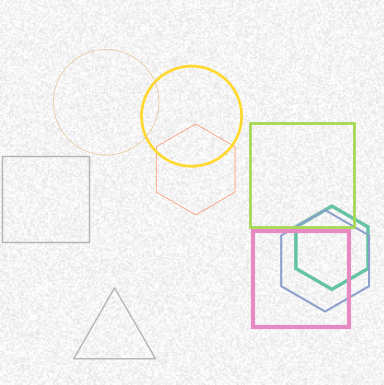[{"shape": "hexagon", "thickness": 2.5, "radius": 0.54, "center": [0.862, 0.357]}, {"shape": "hexagon", "thickness": 0.5, "radius": 0.59, "center": [0.508, 0.56]}, {"shape": "hexagon", "thickness": 1.5, "radius": 0.66, "center": [0.845, 0.323]}, {"shape": "square", "thickness": 3, "radius": 0.62, "center": [0.782, 0.274]}, {"shape": "square", "thickness": 2, "radius": 0.68, "center": [0.785, 0.545]}, {"shape": "circle", "thickness": 2, "radius": 0.65, "center": [0.498, 0.698]}, {"shape": "circle", "thickness": 0.5, "radius": 0.69, "center": [0.276, 0.734]}, {"shape": "square", "thickness": 1, "radius": 0.56, "center": [0.119, 0.483]}, {"shape": "triangle", "thickness": 1, "radius": 0.61, "center": [0.298, 0.13]}]